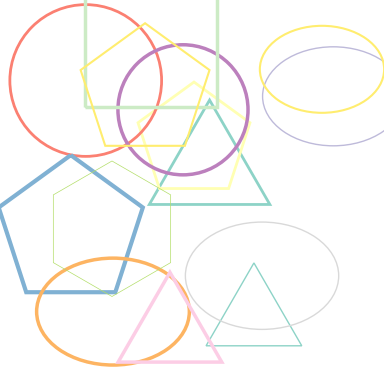[{"shape": "triangle", "thickness": 1, "radius": 0.72, "center": [0.66, 0.174]}, {"shape": "triangle", "thickness": 2, "radius": 0.9, "center": [0.544, 0.559]}, {"shape": "pentagon", "thickness": 2, "radius": 0.76, "center": [0.504, 0.634]}, {"shape": "oval", "thickness": 1, "radius": 0.92, "center": [0.866, 0.75]}, {"shape": "circle", "thickness": 2, "radius": 0.99, "center": [0.223, 0.791]}, {"shape": "pentagon", "thickness": 3, "radius": 0.98, "center": [0.184, 0.4]}, {"shape": "oval", "thickness": 2.5, "radius": 0.99, "center": [0.293, 0.191]}, {"shape": "hexagon", "thickness": 0.5, "radius": 0.88, "center": [0.291, 0.406]}, {"shape": "triangle", "thickness": 2.5, "radius": 0.78, "center": [0.441, 0.137]}, {"shape": "oval", "thickness": 1, "radius": 1.0, "center": [0.681, 0.284]}, {"shape": "circle", "thickness": 2.5, "radius": 0.84, "center": [0.475, 0.715]}, {"shape": "square", "thickness": 2.5, "radius": 0.86, "center": [0.392, 0.893]}, {"shape": "pentagon", "thickness": 1.5, "radius": 0.88, "center": [0.377, 0.764]}, {"shape": "oval", "thickness": 1.5, "radius": 0.81, "center": [0.836, 0.82]}]